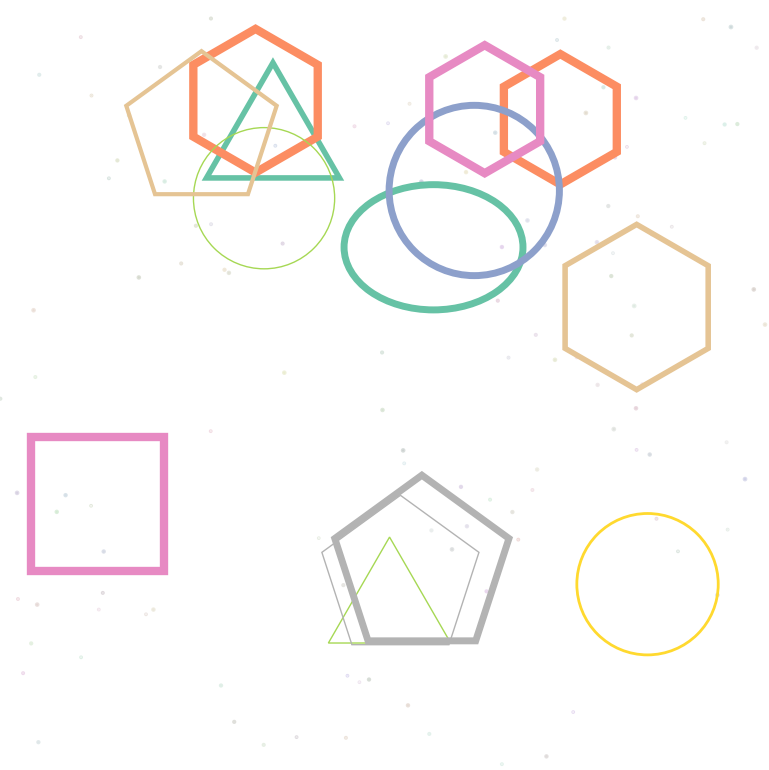[{"shape": "oval", "thickness": 2.5, "radius": 0.58, "center": [0.563, 0.679]}, {"shape": "triangle", "thickness": 2, "radius": 0.5, "center": [0.354, 0.819]}, {"shape": "hexagon", "thickness": 3, "radius": 0.47, "center": [0.332, 0.869]}, {"shape": "hexagon", "thickness": 3, "radius": 0.42, "center": [0.728, 0.845]}, {"shape": "circle", "thickness": 2.5, "radius": 0.55, "center": [0.616, 0.753]}, {"shape": "square", "thickness": 3, "radius": 0.43, "center": [0.127, 0.345]}, {"shape": "hexagon", "thickness": 3, "radius": 0.42, "center": [0.63, 0.858]}, {"shape": "circle", "thickness": 0.5, "radius": 0.46, "center": [0.343, 0.743]}, {"shape": "triangle", "thickness": 0.5, "radius": 0.46, "center": [0.506, 0.211]}, {"shape": "circle", "thickness": 1, "radius": 0.46, "center": [0.841, 0.241]}, {"shape": "pentagon", "thickness": 1.5, "radius": 0.51, "center": [0.262, 0.831]}, {"shape": "hexagon", "thickness": 2, "radius": 0.54, "center": [0.827, 0.601]}, {"shape": "pentagon", "thickness": 0.5, "radius": 0.54, "center": [0.52, 0.25]}, {"shape": "pentagon", "thickness": 2.5, "radius": 0.59, "center": [0.548, 0.264]}]